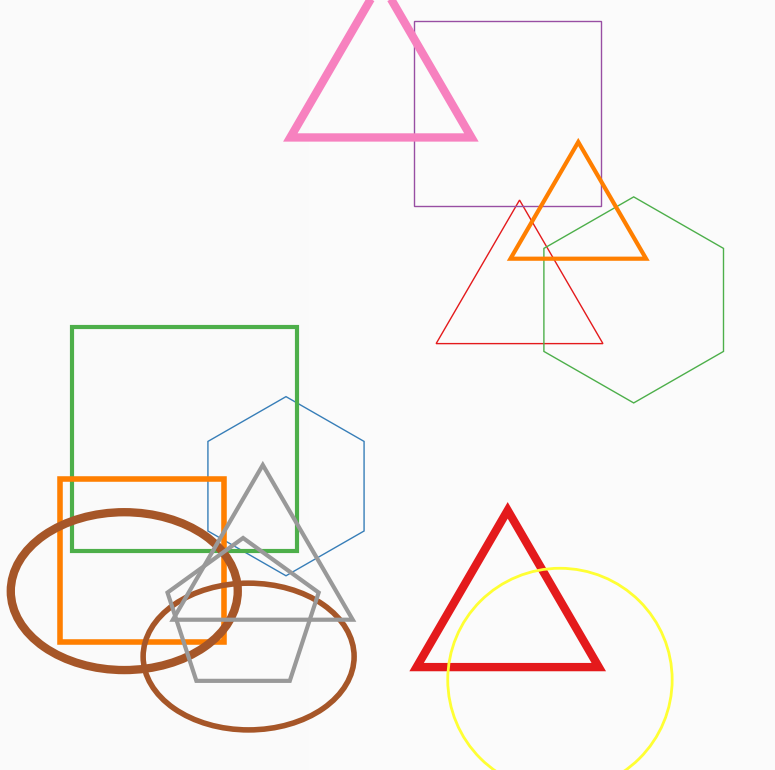[{"shape": "triangle", "thickness": 0.5, "radius": 0.62, "center": [0.67, 0.616]}, {"shape": "triangle", "thickness": 3, "radius": 0.68, "center": [0.655, 0.201]}, {"shape": "hexagon", "thickness": 0.5, "radius": 0.58, "center": [0.369, 0.369]}, {"shape": "square", "thickness": 1.5, "radius": 0.73, "center": [0.238, 0.43]}, {"shape": "hexagon", "thickness": 0.5, "radius": 0.67, "center": [0.818, 0.611]}, {"shape": "square", "thickness": 0.5, "radius": 0.6, "center": [0.655, 0.853]}, {"shape": "triangle", "thickness": 1.5, "radius": 0.51, "center": [0.746, 0.715]}, {"shape": "square", "thickness": 2, "radius": 0.53, "center": [0.183, 0.272]}, {"shape": "circle", "thickness": 1, "radius": 0.72, "center": [0.723, 0.117]}, {"shape": "oval", "thickness": 3, "radius": 0.73, "center": [0.16, 0.232]}, {"shape": "oval", "thickness": 2, "radius": 0.68, "center": [0.321, 0.147]}, {"shape": "triangle", "thickness": 3, "radius": 0.67, "center": [0.491, 0.889]}, {"shape": "triangle", "thickness": 1.5, "radius": 0.67, "center": [0.339, 0.262]}, {"shape": "pentagon", "thickness": 1.5, "radius": 0.51, "center": [0.314, 0.199]}]